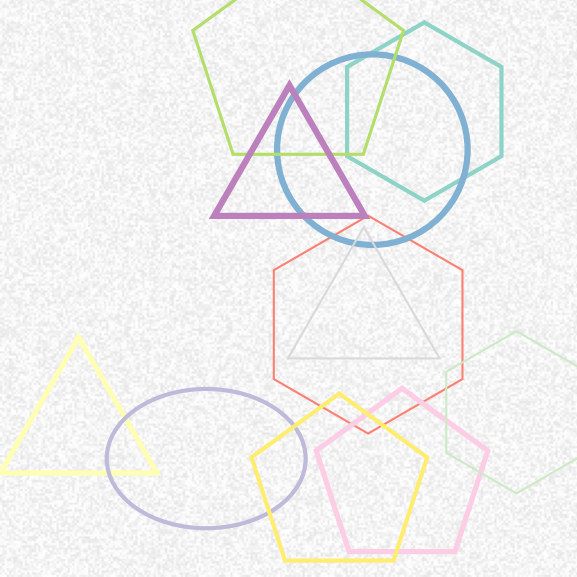[{"shape": "hexagon", "thickness": 2, "radius": 0.77, "center": [0.735, 0.806]}, {"shape": "triangle", "thickness": 2.5, "radius": 0.78, "center": [0.136, 0.258]}, {"shape": "oval", "thickness": 2, "radius": 0.86, "center": [0.357, 0.205]}, {"shape": "hexagon", "thickness": 1, "radius": 0.94, "center": [0.637, 0.437]}, {"shape": "circle", "thickness": 3, "radius": 0.82, "center": [0.645, 0.74]}, {"shape": "pentagon", "thickness": 1.5, "radius": 0.96, "center": [0.516, 0.887]}, {"shape": "pentagon", "thickness": 2.5, "radius": 0.78, "center": [0.696, 0.17]}, {"shape": "triangle", "thickness": 1, "radius": 0.76, "center": [0.63, 0.454]}, {"shape": "triangle", "thickness": 3, "radius": 0.75, "center": [0.501, 0.701]}, {"shape": "hexagon", "thickness": 1, "radius": 0.7, "center": [0.894, 0.285]}, {"shape": "pentagon", "thickness": 2, "radius": 0.8, "center": [0.588, 0.158]}]